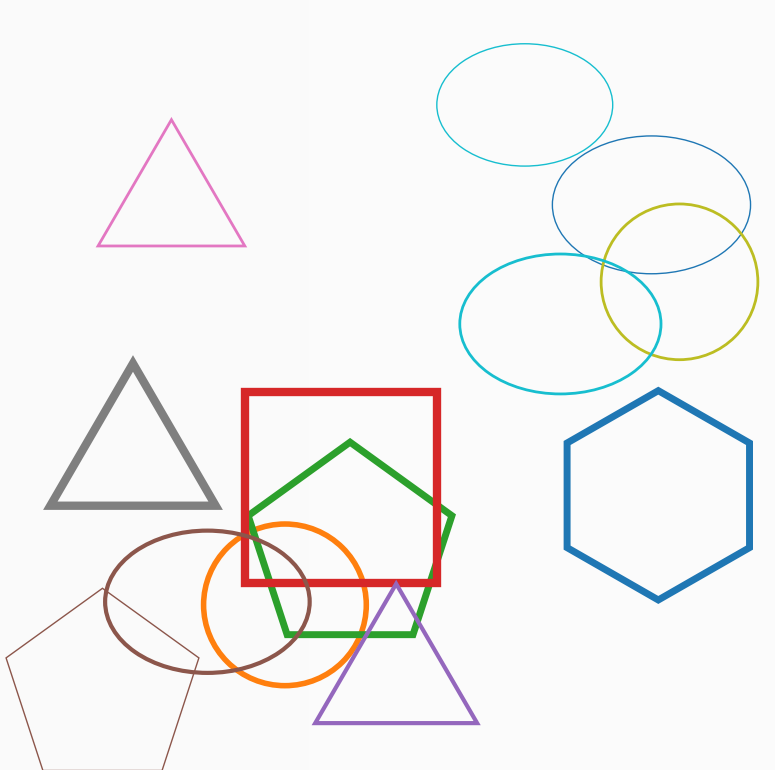[{"shape": "hexagon", "thickness": 2.5, "radius": 0.68, "center": [0.849, 0.357]}, {"shape": "oval", "thickness": 0.5, "radius": 0.64, "center": [0.841, 0.734]}, {"shape": "circle", "thickness": 2, "radius": 0.52, "center": [0.368, 0.214]}, {"shape": "pentagon", "thickness": 2.5, "radius": 0.69, "center": [0.452, 0.288]}, {"shape": "square", "thickness": 3, "radius": 0.62, "center": [0.44, 0.367]}, {"shape": "triangle", "thickness": 1.5, "radius": 0.6, "center": [0.511, 0.121]}, {"shape": "oval", "thickness": 1.5, "radius": 0.66, "center": [0.268, 0.218]}, {"shape": "pentagon", "thickness": 0.5, "radius": 0.65, "center": [0.132, 0.105]}, {"shape": "triangle", "thickness": 1, "radius": 0.55, "center": [0.221, 0.735]}, {"shape": "triangle", "thickness": 3, "radius": 0.62, "center": [0.172, 0.405]}, {"shape": "circle", "thickness": 1, "radius": 0.51, "center": [0.877, 0.634]}, {"shape": "oval", "thickness": 1, "radius": 0.65, "center": [0.723, 0.579]}, {"shape": "oval", "thickness": 0.5, "radius": 0.57, "center": [0.677, 0.864]}]